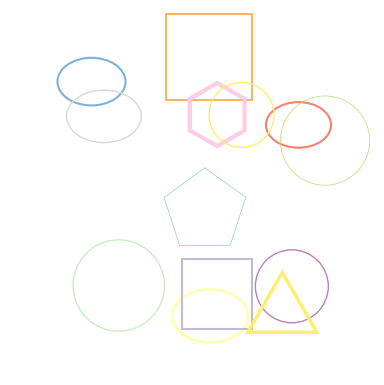[{"shape": "pentagon", "thickness": 0.5, "radius": 0.56, "center": [0.532, 0.453]}, {"shape": "oval", "thickness": 2, "radius": 0.49, "center": [0.546, 0.179]}, {"shape": "square", "thickness": 1.5, "radius": 0.46, "center": [0.564, 0.236]}, {"shape": "oval", "thickness": 1.5, "radius": 0.42, "center": [0.775, 0.676]}, {"shape": "oval", "thickness": 1.5, "radius": 0.44, "center": [0.238, 0.788]}, {"shape": "square", "thickness": 1.5, "radius": 0.56, "center": [0.543, 0.851]}, {"shape": "circle", "thickness": 0.5, "radius": 0.58, "center": [0.844, 0.635]}, {"shape": "hexagon", "thickness": 3, "radius": 0.41, "center": [0.564, 0.702]}, {"shape": "oval", "thickness": 1, "radius": 0.49, "center": [0.27, 0.698]}, {"shape": "circle", "thickness": 1, "radius": 0.47, "center": [0.758, 0.256]}, {"shape": "circle", "thickness": 1, "radius": 0.59, "center": [0.309, 0.258]}, {"shape": "triangle", "thickness": 2.5, "radius": 0.52, "center": [0.733, 0.189]}, {"shape": "circle", "thickness": 1, "radius": 0.42, "center": [0.627, 0.701]}]